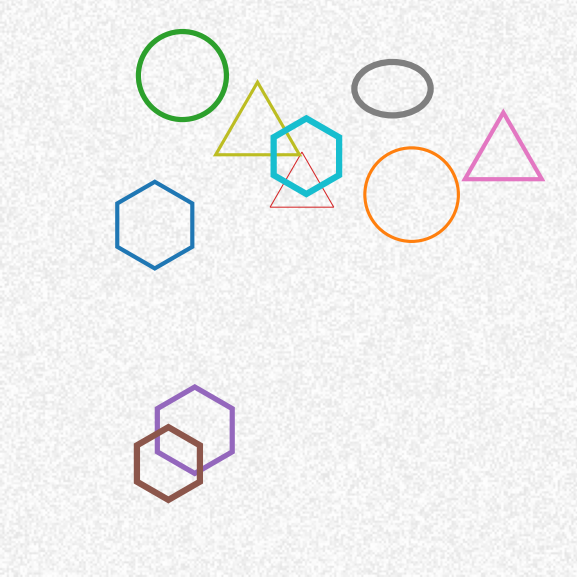[{"shape": "hexagon", "thickness": 2, "radius": 0.38, "center": [0.268, 0.609]}, {"shape": "circle", "thickness": 1.5, "radius": 0.41, "center": [0.713, 0.662]}, {"shape": "circle", "thickness": 2.5, "radius": 0.38, "center": [0.316, 0.868]}, {"shape": "triangle", "thickness": 0.5, "radius": 0.32, "center": [0.523, 0.672]}, {"shape": "hexagon", "thickness": 2.5, "radius": 0.37, "center": [0.337, 0.254]}, {"shape": "hexagon", "thickness": 3, "radius": 0.31, "center": [0.292, 0.196]}, {"shape": "triangle", "thickness": 2, "radius": 0.38, "center": [0.872, 0.727]}, {"shape": "oval", "thickness": 3, "radius": 0.33, "center": [0.68, 0.846]}, {"shape": "triangle", "thickness": 1.5, "radius": 0.42, "center": [0.446, 0.773]}, {"shape": "hexagon", "thickness": 3, "radius": 0.33, "center": [0.531, 0.729]}]